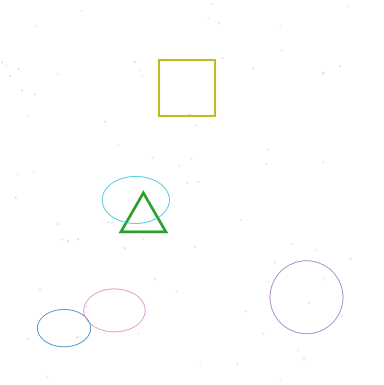[{"shape": "oval", "thickness": 0.5, "radius": 0.35, "center": [0.166, 0.148]}, {"shape": "triangle", "thickness": 2, "radius": 0.34, "center": [0.372, 0.432]}, {"shape": "circle", "thickness": 0.5, "radius": 0.47, "center": [0.796, 0.228]}, {"shape": "oval", "thickness": 0.5, "radius": 0.4, "center": [0.297, 0.194]}, {"shape": "square", "thickness": 1.5, "radius": 0.36, "center": [0.485, 0.771]}, {"shape": "oval", "thickness": 0.5, "radius": 0.44, "center": [0.353, 0.481]}]